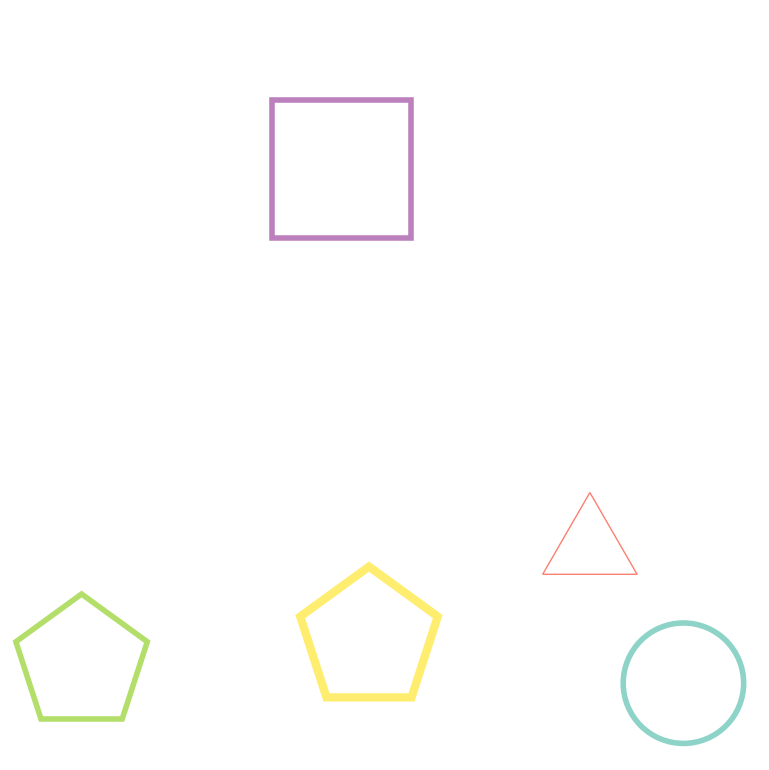[{"shape": "circle", "thickness": 2, "radius": 0.39, "center": [0.888, 0.113]}, {"shape": "triangle", "thickness": 0.5, "radius": 0.35, "center": [0.766, 0.29]}, {"shape": "pentagon", "thickness": 2, "radius": 0.45, "center": [0.106, 0.139]}, {"shape": "square", "thickness": 2, "radius": 0.45, "center": [0.443, 0.781]}, {"shape": "pentagon", "thickness": 3, "radius": 0.47, "center": [0.479, 0.17]}]